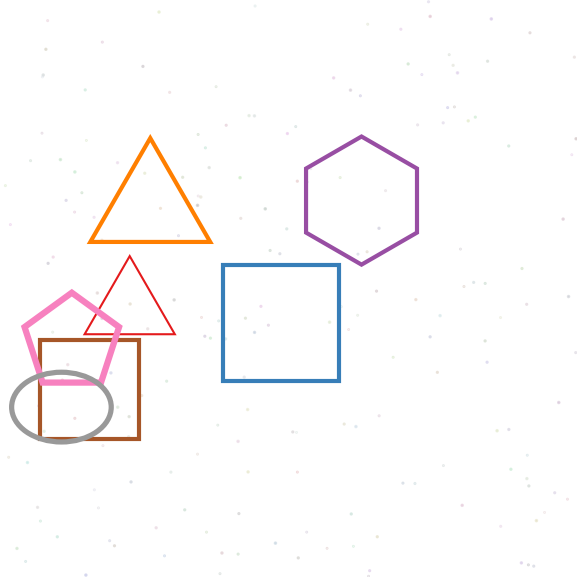[{"shape": "triangle", "thickness": 1, "radius": 0.45, "center": [0.225, 0.465]}, {"shape": "square", "thickness": 2, "radius": 0.5, "center": [0.487, 0.44]}, {"shape": "hexagon", "thickness": 2, "radius": 0.55, "center": [0.626, 0.652]}, {"shape": "triangle", "thickness": 2, "radius": 0.6, "center": [0.26, 0.64]}, {"shape": "square", "thickness": 2, "radius": 0.43, "center": [0.155, 0.325]}, {"shape": "pentagon", "thickness": 3, "radius": 0.43, "center": [0.124, 0.406]}, {"shape": "oval", "thickness": 2.5, "radius": 0.43, "center": [0.106, 0.294]}]